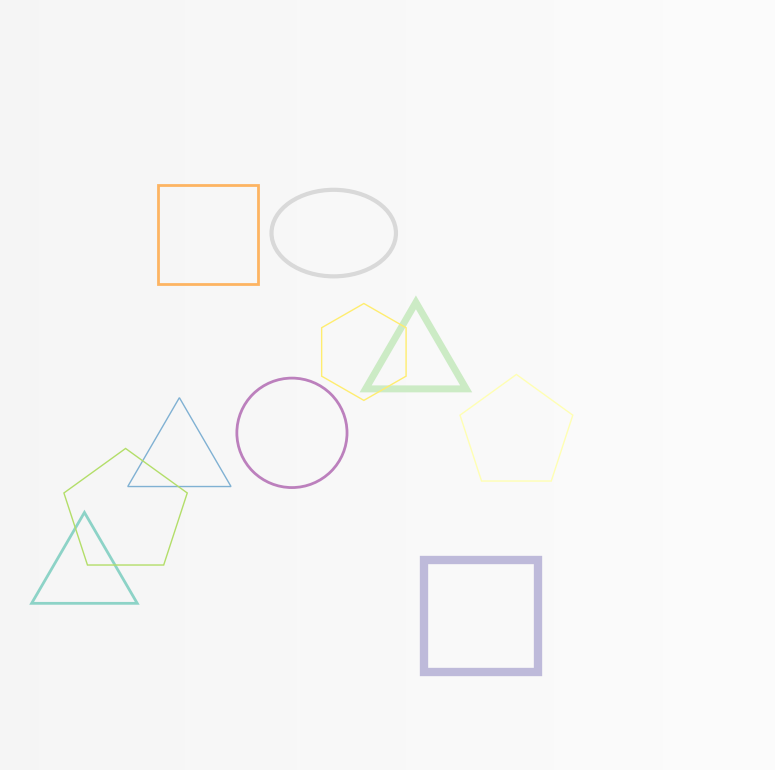[{"shape": "triangle", "thickness": 1, "radius": 0.39, "center": [0.109, 0.256]}, {"shape": "pentagon", "thickness": 0.5, "radius": 0.38, "center": [0.666, 0.437]}, {"shape": "square", "thickness": 3, "radius": 0.37, "center": [0.621, 0.2]}, {"shape": "triangle", "thickness": 0.5, "radius": 0.38, "center": [0.231, 0.407]}, {"shape": "square", "thickness": 1, "radius": 0.32, "center": [0.268, 0.696]}, {"shape": "pentagon", "thickness": 0.5, "radius": 0.42, "center": [0.162, 0.334]}, {"shape": "oval", "thickness": 1.5, "radius": 0.4, "center": [0.431, 0.697]}, {"shape": "circle", "thickness": 1, "radius": 0.36, "center": [0.377, 0.438]}, {"shape": "triangle", "thickness": 2.5, "radius": 0.37, "center": [0.537, 0.532]}, {"shape": "hexagon", "thickness": 0.5, "radius": 0.31, "center": [0.47, 0.543]}]